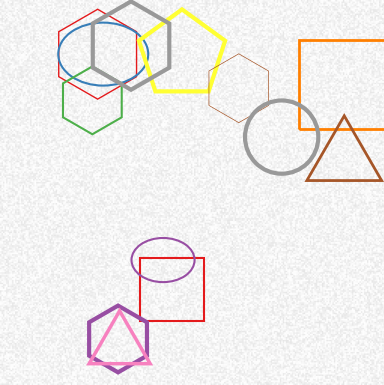[{"shape": "square", "thickness": 1.5, "radius": 0.41, "center": [0.446, 0.248]}, {"shape": "hexagon", "thickness": 1, "radius": 0.58, "center": [0.254, 0.859]}, {"shape": "oval", "thickness": 1.5, "radius": 0.58, "center": [0.268, 0.859]}, {"shape": "hexagon", "thickness": 1.5, "radius": 0.44, "center": [0.24, 0.739]}, {"shape": "hexagon", "thickness": 3, "radius": 0.43, "center": [0.307, 0.12]}, {"shape": "oval", "thickness": 1.5, "radius": 0.41, "center": [0.423, 0.325]}, {"shape": "square", "thickness": 2, "radius": 0.58, "center": [0.893, 0.78]}, {"shape": "pentagon", "thickness": 3, "radius": 0.59, "center": [0.473, 0.858]}, {"shape": "hexagon", "thickness": 0.5, "radius": 0.45, "center": [0.62, 0.771]}, {"shape": "triangle", "thickness": 2, "radius": 0.56, "center": [0.894, 0.587]}, {"shape": "triangle", "thickness": 2.5, "radius": 0.46, "center": [0.311, 0.101]}, {"shape": "hexagon", "thickness": 3, "radius": 0.57, "center": [0.34, 0.882]}, {"shape": "circle", "thickness": 3, "radius": 0.48, "center": [0.732, 0.644]}]